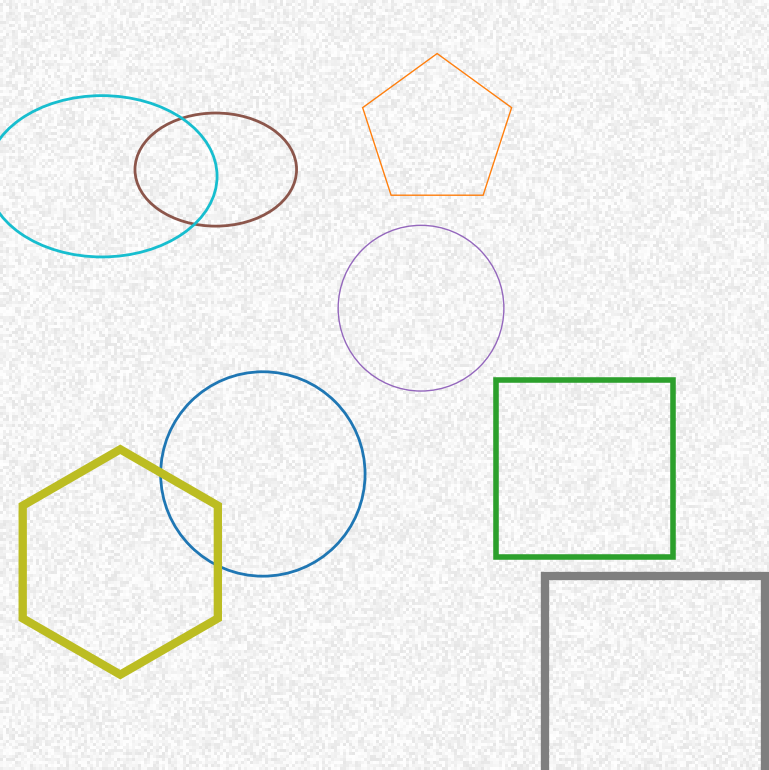[{"shape": "circle", "thickness": 1, "radius": 0.66, "center": [0.341, 0.384]}, {"shape": "pentagon", "thickness": 0.5, "radius": 0.51, "center": [0.568, 0.829]}, {"shape": "square", "thickness": 2, "radius": 0.57, "center": [0.759, 0.392]}, {"shape": "circle", "thickness": 0.5, "radius": 0.54, "center": [0.547, 0.6]}, {"shape": "oval", "thickness": 1, "radius": 0.52, "center": [0.28, 0.78]}, {"shape": "square", "thickness": 3, "radius": 0.71, "center": [0.851, 0.109]}, {"shape": "hexagon", "thickness": 3, "radius": 0.73, "center": [0.156, 0.27]}, {"shape": "oval", "thickness": 1, "radius": 0.75, "center": [0.132, 0.771]}]